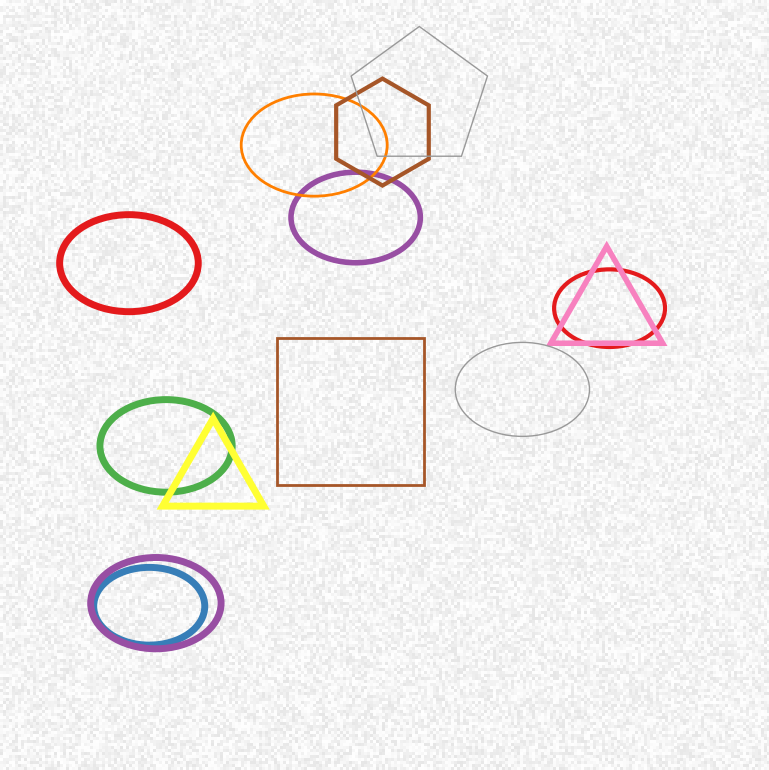[{"shape": "oval", "thickness": 2.5, "radius": 0.45, "center": [0.167, 0.658]}, {"shape": "oval", "thickness": 1.5, "radius": 0.36, "center": [0.792, 0.6]}, {"shape": "oval", "thickness": 2.5, "radius": 0.36, "center": [0.194, 0.213]}, {"shape": "oval", "thickness": 2.5, "radius": 0.43, "center": [0.216, 0.421]}, {"shape": "oval", "thickness": 2, "radius": 0.42, "center": [0.462, 0.718]}, {"shape": "oval", "thickness": 2.5, "radius": 0.42, "center": [0.202, 0.217]}, {"shape": "oval", "thickness": 1, "radius": 0.47, "center": [0.408, 0.812]}, {"shape": "triangle", "thickness": 2.5, "radius": 0.38, "center": [0.277, 0.381]}, {"shape": "square", "thickness": 1, "radius": 0.48, "center": [0.455, 0.465]}, {"shape": "hexagon", "thickness": 1.5, "radius": 0.35, "center": [0.497, 0.828]}, {"shape": "triangle", "thickness": 2, "radius": 0.42, "center": [0.788, 0.596]}, {"shape": "oval", "thickness": 0.5, "radius": 0.44, "center": [0.678, 0.494]}, {"shape": "pentagon", "thickness": 0.5, "radius": 0.47, "center": [0.545, 0.872]}]